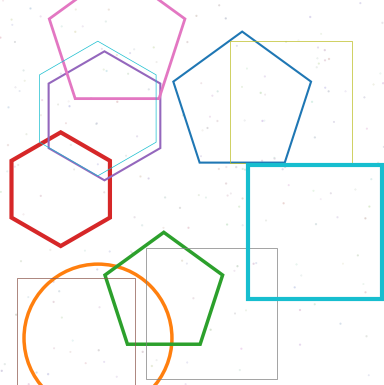[{"shape": "pentagon", "thickness": 1.5, "radius": 0.94, "center": [0.629, 0.73]}, {"shape": "circle", "thickness": 2.5, "radius": 0.96, "center": [0.254, 0.122]}, {"shape": "pentagon", "thickness": 2.5, "radius": 0.8, "center": [0.425, 0.236]}, {"shape": "hexagon", "thickness": 3, "radius": 0.74, "center": [0.158, 0.509]}, {"shape": "hexagon", "thickness": 1.5, "radius": 0.84, "center": [0.271, 0.699]}, {"shape": "square", "thickness": 0.5, "radius": 0.77, "center": [0.198, 0.124]}, {"shape": "pentagon", "thickness": 2, "radius": 0.93, "center": [0.304, 0.894]}, {"shape": "square", "thickness": 0.5, "radius": 0.85, "center": [0.55, 0.185]}, {"shape": "square", "thickness": 0.5, "radius": 0.79, "center": [0.756, 0.734]}, {"shape": "square", "thickness": 3, "radius": 0.87, "center": [0.818, 0.397]}, {"shape": "hexagon", "thickness": 0.5, "radius": 0.87, "center": [0.254, 0.718]}]